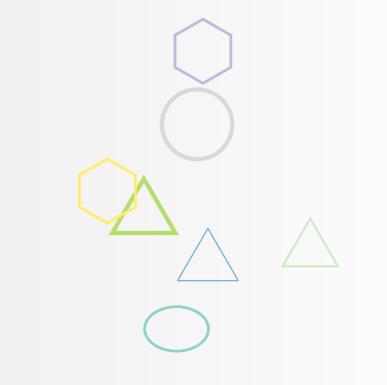[{"shape": "oval", "thickness": 2, "radius": 0.41, "center": [0.456, 0.146]}, {"shape": "hexagon", "thickness": 2, "radius": 0.42, "center": [0.524, 0.867]}, {"shape": "triangle", "thickness": 1, "radius": 0.45, "center": [0.537, 0.316]}, {"shape": "triangle", "thickness": 3, "radius": 0.47, "center": [0.371, 0.442]}, {"shape": "circle", "thickness": 3, "radius": 0.45, "center": [0.509, 0.677]}, {"shape": "triangle", "thickness": 1.5, "radius": 0.41, "center": [0.801, 0.35]}, {"shape": "hexagon", "thickness": 2, "radius": 0.42, "center": [0.277, 0.504]}]